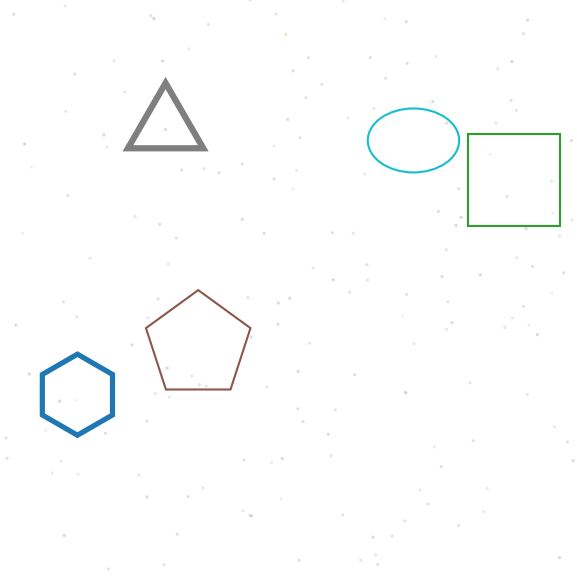[{"shape": "hexagon", "thickness": 2.5, "radius": 0.35, "center": [0.134, 0.316]}, {"shape": "square", "thickness": 1, "radius": 0.4, "center": [0.89, 0.687]}, {"shape": "pentagon", "thickness": 1, "radius": 0.48, "center": [0.343, 0.402]}, {"shape": "triangle", "thickness": 3, "radius": 0.38, "center": [0.287, 0.78]}, {"shape": "oval", "thickness": 1, "radius": 0.4, "center": [0.716, 0.756]}]